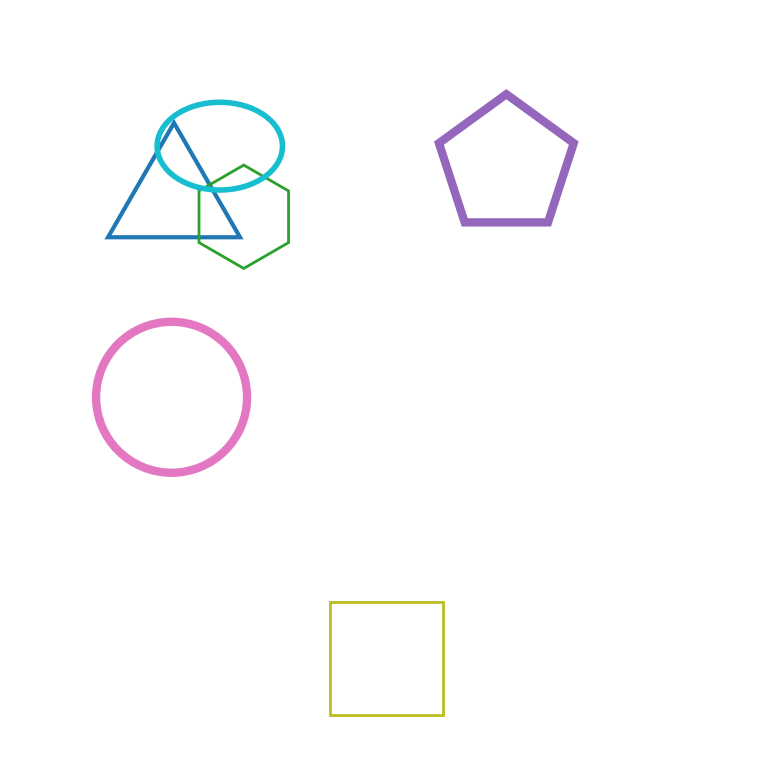[{"shape": "triangle", "thickness": 1.5, "radius": 0.49, "center": [0.226, 0.741]}, {"shape": "hexagon", "thickness": 1, "radius": 0.34, "center": [0.317, 0.719]}, {"shape": "pentagon", "thickness": 3, "radius": 0.46, "center": [0.658, 0.786]}, {"shape": "circle", "thickness": 3, "radius": 0.49, "center": [0.223, 0.484]}, {"shape": "square", "thickness": 1, "radius": 0.37, "center": [0.502, 0.145]}, {"shape": "oval", "thickness": 2, "radius": 0.41, "center": [0.285, 0.81]}]